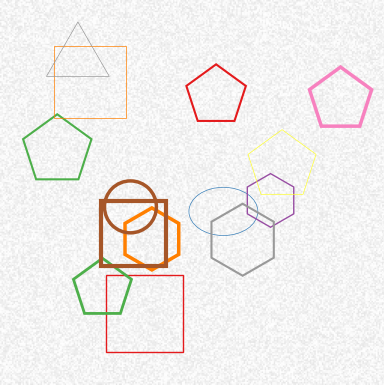[{"shape": "square", "thickness": 1, "radius": 0.5, "center": [0.376, 0.186]}, {"shape": "pentagon", "thickness": 1.5, "radius": 0.41, "center": [0.561, 0.752]}, {"shape": "oval", "thickness": 0.5, "radius": 0.45, "center": [0.58, 0.451]}, {"shape": "pentagon", "thickness": 1.5, "radius": 0.47, "center": [0.149, 0.61]}, {"shape": "pentagon", "thickness": 2, "radius": 0.4, "center": [0.266, 0.25]}, {"shape": "hexagon", "thickness": 1, "radius": 0.35, "center": [0.703, 0.479]}, {"shape": "square", "thickness": 0.5, "radius": 0.47, "center": [0.234, 0.786]}, {"shape": "hexagon", "thickness": 2.5, "radius": 0.4, "center": [0.394, 0.379]}, {"shape": "pentagon", "thickness": 0.5, "radius": 0.46, "center": [0.733, 0.57]}, {"shape": "square", "thickness": 3, "radius": 0.42, "center": [0.346, 0.393]}, {"shape": "circle", "thickness": 2.5, "radius": 0.34, "center": [0.339, 0.463]}, {"shape": "pentagon", "thickness": 2.5, "radius": 0.42, "center": [0.885, 0.741]}, {"shape": "triangle", "thickness": 0.5, "radius": 0.47, "center": [0.202, 0.849]}, {"shape": "hexagon", "thickness": 1.5, "radius": 0.47, "center": [0.63, 0.377]}]